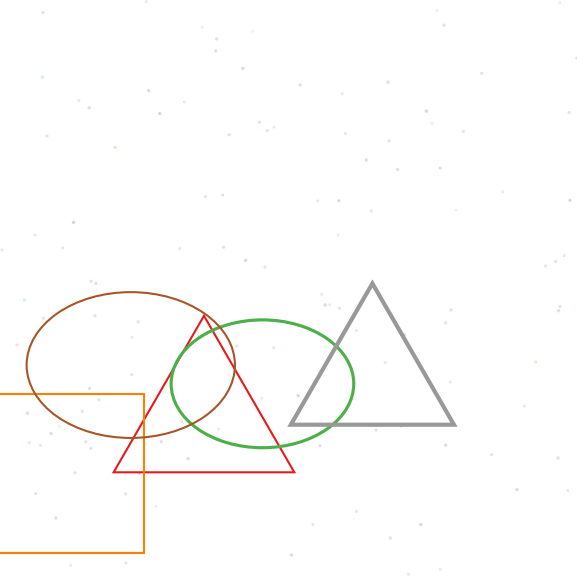[{"shape": "triangle", "thickness": 1, "radius": 0.9, "center": [0.353, 0.272]}, {"shape": "oval", "thickness": 1.5, "radius": 0.79, "center": [0.454, 0.335]}, {"shape": "square", "thickness": 1, "radius": 0.69, "center": [0.112, 0.179]}, {"shape": "oval", "thickness": 1, "radius": 0.9, "center": [0.226, 0.367]}, {"shape": "triangle", "thickness": 2, "radius": 0.82, "center": [0.645, 0.345]}]